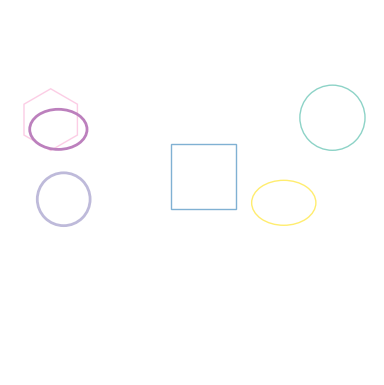[{"shape": "circle", "thickness": 1, "radius": 0.42, "center": [0.863, 0.694]}, {"shape": "circle", "thickness": 2, "radius": 0.34, "center": [0.165, 0.482]}, {"shape": "square", "thickness": 1, "radius": 0.42, "center": [0.529, 0.542]}, {"shape": "hexagon", "thickness": 1, "radius": 0.4, "center": [0.132, 0.689]}, {"shape": "oval", "thickness": 2, "radius": 0.37, "center": [0.152, 0.664]}, {"shape": "oval", "thickness": 1, "radius": 0.42, "center": [0.737, 0.473]}]